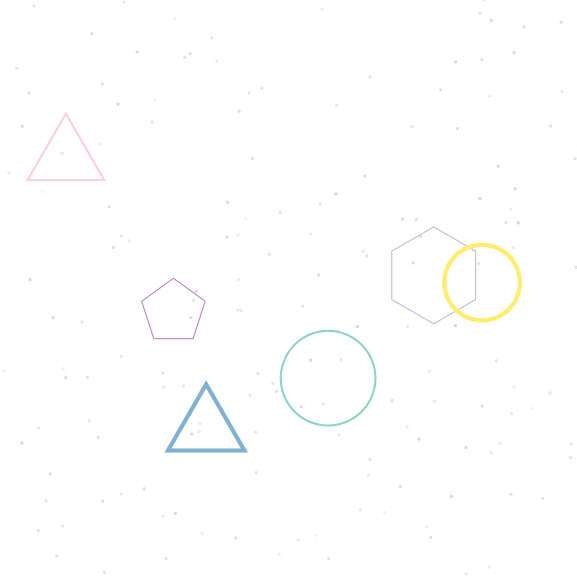[{"shape": "circle", "thickness": 1, "radius": 0.41, "center": [0.568, 0.344]}, {"shape": "hexagon", "thickness": 0.5, "radius": 0.42, "center": [0.751, 0.522]}, {"shape": "triangle", "thickness": 2, "radius": 0.38, "center": [0.357, 0.257]}, {"shape": "triangle", "thickness": 1, "radius": 0.38, "center": [0.114, 0.726]}, {"shape": "pentagon", "thickness": 0.5, "radius": 0.29, "center": [0.3, 0.46]}, {"shape": "circle", "thickness": 2, "radius": 0.33, "center": [0.835, 0.51]}]